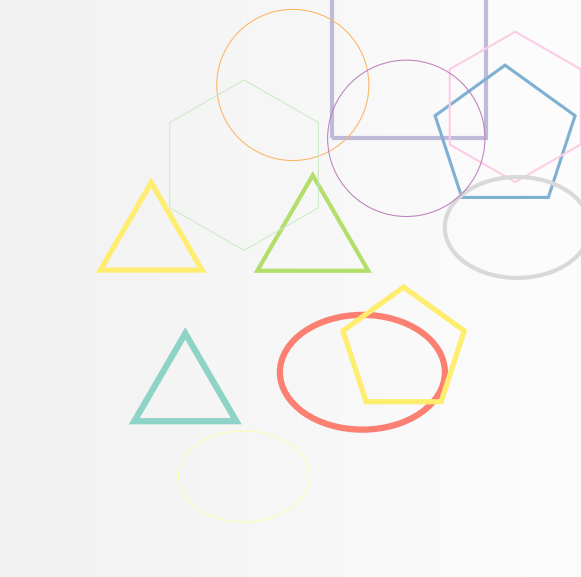[{"shape": "triangle", "thickness": 3, "radius": 0.51, "center": [0.319, 0.32]}, {"shape": "oval", "thickness": 0.5, "radius": 0.56, "center": [0.42, 0.174]}, {"shape": "square", "thickness": 2, "radius": 0.66, "center": [0.704, 0.893]}, {"shape": "oval", "thickness": 3, "radius": 0.71, "center": [0.623, 0.355]}, {"shape": "pentagon", "thickness": 1.5, "radius": 0.63, "center": [0.869, 0.76]}, {"shape": "circle", "thickness": 0.5, "radius": 0.65, "center": [0.504, 0.852]}, {"shape": "triangle", "thickness": 2, "radius": 0.55, "center": [0.538, 0.585]}, {"shape": "hexagon", "thickness": 1, "radius": 0.65, "center": [0.886, 0.814]}, {"shape": "oval", "thickness": 2, "radius": 0.62, "center": [0.89, 0.605]}, {"shape": "circle", "thickness": 0.5, "radius": 0.68, "center": [0.699, 0.76]}, {"shape": "hexagon", "thickness": 0.5, "radius": 0.74, "center": [0.42, 0.713]}, {"shape": "triangle", "thickness": 2.5, "radius": 0.51, "center": [0.26, 0.582]}, {"shape": "pentagon", "thickness": 2.5, "radius": 0.55, "center": [0.694, 0.392]}]